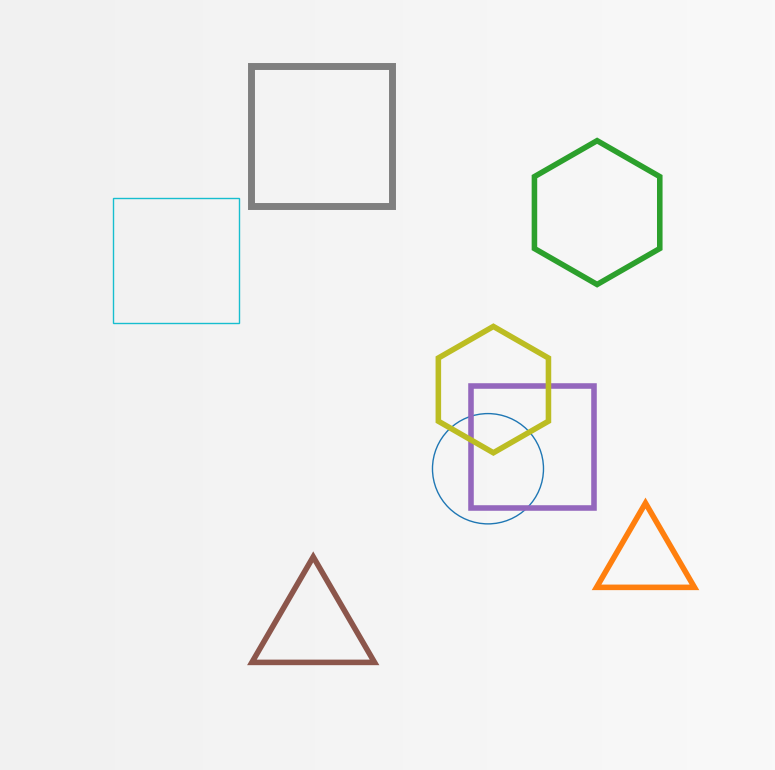[{"shape": "circle", "thickness": 0.5, "radius": 0.36, "center": [0.63, 0.391]}, {"shape": "triangle", "thickness": 2, "radius": 0.36, "center": [0.833, 0.274]}, {"shape": "hexagon", "thickness": 2, "radius": 0.47, "center": [0.77, 0.724]}, {"shape": "square", "thickness": 2, "radius": 0.4, "center": [0.688, 0.42]}, {"shape": "triangle", "thickness": 2, "radius": 0.46, "center": [0.404, 0.185]}, {"shape": "square", "thickness": 2.5, "radius": 0.45, "center": [0.414, 0.823]}, {"shape": "hexagon", "thickness": 2, "radius": 0.41, "center": [0.637, 0.494]}, {"shape": "square", "thickness": 0.5, "radius": 0.4, "center": [0.227, 0.661]}]